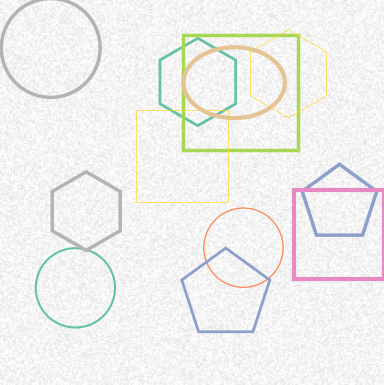[{"shape": "circle", "thickness": 1.5, "radius": 0.51, "center": [0.196, 0.252]}, {"shape": "hexagon", "thickness": 2, "radius": 0.57, "center": [0.514, 0.787]}, {"shape": "circle", "thickness": 1, "radius": 0.51, "center": [0.632, 0.357]}, {"shape": "pentagon", "thickness": 2.5, "radius": 0.51, "center": [0.882, 0.472]}, {"shape": "pentagon", "thickness": 2, "radius": 0.6, "center": [0.586, 0.236]}, {"shape": "square", "thickness": 3, "radius": 0.58, "center": [0.88, 0.391]}, {"shape": "square", "thickness": 2.5, "radius": 0.75, "center": [0.624, 0.76]}, {"shape": "hexagon", "thickness": 0.5, "radius": 0.57, "center": [0.749, 0.808]}, {"shape": "square", "thickness": 0.5, "radius": 0.6, "center": [0.472, 0.594]}, {"shape": "oval", "thickness": 3, "radius": 0.66, "center": [0.608, 0.785]}, {"shape": "circle", "thickness": 2.5, "radius": 0.64, "center": [0.132, 0.875]}, {"shape": "hexagon", "thickness": 2.5, "radius": 0.51, "center": [0.224, 0.452]}]